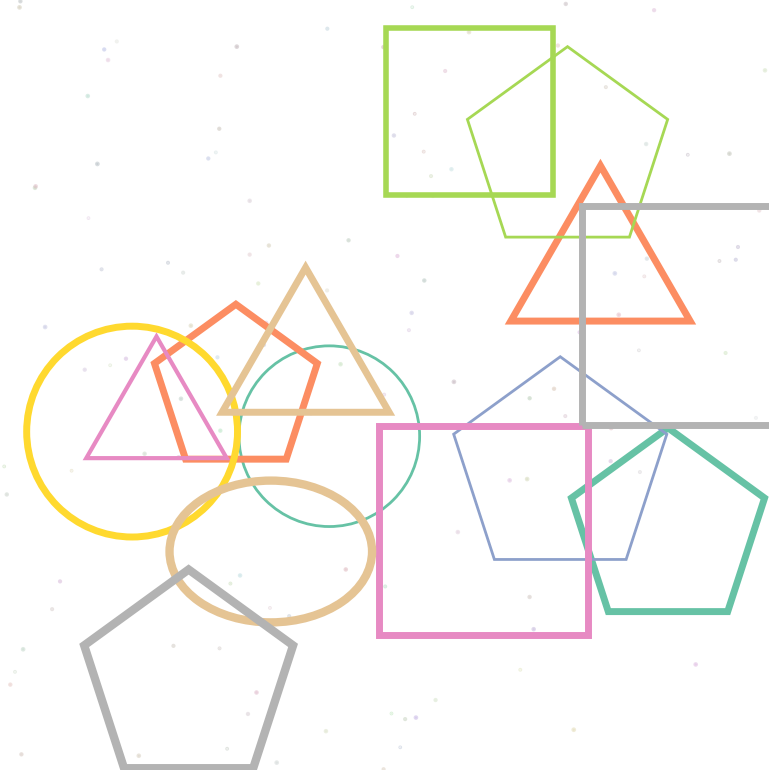[{"shape": "pentagon", "thickness": 2.5, "radius": 0.66, "center": [0.868, 0.312]}, {"shape": "circle", "thickness": 1, "radius": 0.59, "center": [0.428, 0.434]}, {"shape": "triangle", "thickness": 2.5, "radius": 0.67, "center": [0.78, 0.65]}, {"shape": "pentagon", "thickness": 2.5, "radius": 0.56, "center": [0.306, 0.494]}, {"shape": "pentagon", "thickness": 1, "radius": 0.73, "center": [0.728, 0.391]}, {"shape": "triangle", "thickness": 1.5, "radius": 0.53, "center": [0.203, 0.458]}, {"shape": "square", "thickness": 2.5, "radius": 0.68, "center": [0.628, 0.312]}, {"shape": "square", "thickness": 2, "radius": 0.54, "center": [0.61, 0.855]}, {"shape": "pentagon", "thickness": 1, "radius": 0.68, "center": [0.737, 0.803]}, {"shape": "circle", "thickness": 2.5, "radius": 0.68, "center": [0.172, 0.439]}, {"shape": "oval", "thickness": 3, "radius": 0.66, "center": [0.352, 0.284]}, {"shape": "triangle", "thickness": 2.5, "radius": 0.63, "center": [0.397, 0.527]}, {"shape": "pentagon", "thickness": 3, "radius": 0.71, "center": [0.245, 0.118]}, {"shape": "square", "thickness": 2.5, "radius": 0.71, "center": [0.898, 0.59]}]